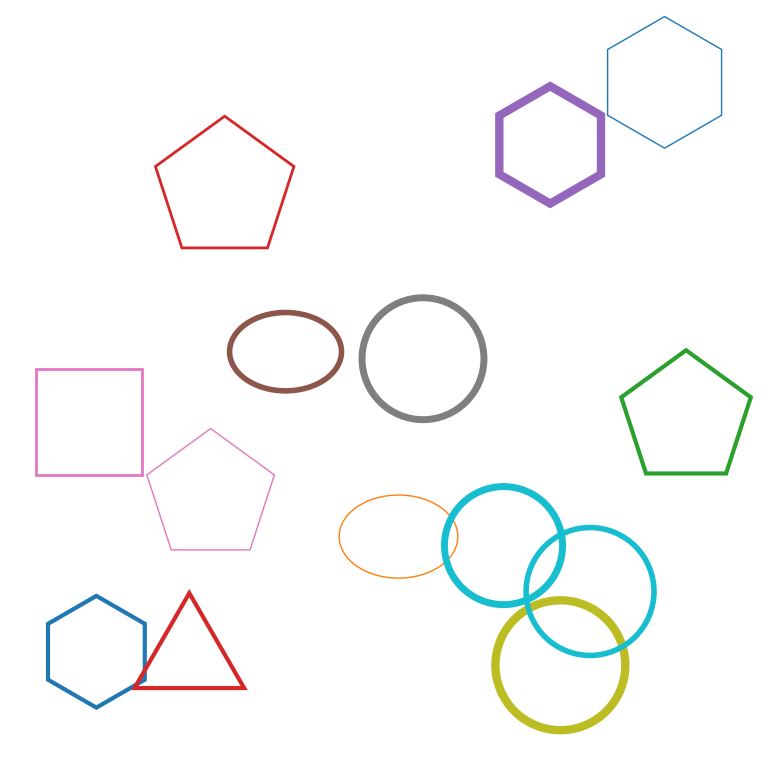[{"shape": "hexagon", "thickness": 0.5, "radius": 0.43, "center": [0.863, 0.893]}, {"shape": "hexagon", "thickness": 1.5, "radius": 0.36, "center": [0.125, 0.154]}, {"shape": "oval", "thickness": 0.5, "radius": 0.39, "center": [0.518, 0.303]}, {"shape": "pentagon", "thickness": 1.5, "radius": 0.44, "center": [0.891, 0.457]}, {"shape": "pentagon", "thickness": 1, "radius": 0.47, "center": [0.292, 0.755]}, {"shape": "triangle", "thickness": 1.5, "radius": 0.41, "center": [0.246, 0.148]}, {"shape": "hexagon", "thickness": 3, "radius": 0.38, "center": [0.714, 0.812]}, {"shape": "oval", "thickness": 2, "radius": 0.36, "center": [0.371, 0.543]}, {"shape": "pentagon", "thickness": 0.5, "radius": 0.44, "center": [0.274, 0.356]}, {"shape": "square", "thickness": 1, "radius": 0.34, "center": [0.115, 0.452]}, {"shape": "circle", "thickness": 2.5, "radius": 0.4, "center": [0.549, 0.534]}, {"shape": "circle", "thickness": 3, "radius": 0.42, "center": [0.728, 0.136]}, {"shape": "circle", "thickness": 2.5, "radius": 0.38, "center": [0.654, 0.291]}, {"shape": "circle", "thickness": 2, "radius": 0.42, "center": [0.766, 0.232]}]